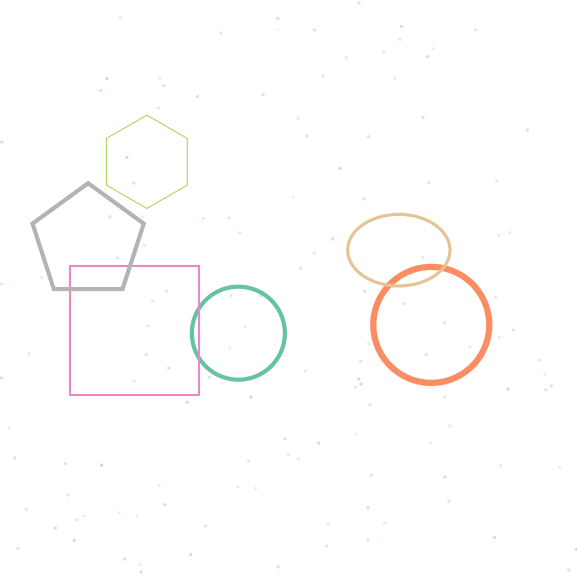[{"shape": "circle", "thickness": 2, "radius": 0.4, "center": [0.413, 0.422]}, {"shape": "circle", "thickness": 3, "radius": 0.5, "center": [0.747, 0.437]}, {"shape": "square", "thickness": 1, "radius": 0.56, "center": [0.233, 0.427]}, {"shape": "hexagon", "thickness": 0.5, "radius": 0.4, "center": [0.254, 0.719]}, {"shape": "oval", "thickness": 1.5, "radius": 0.44, "center": [0.691, 0.566]}, {"shape": "pentagon", "thickness": 2, "radius": 0.51, "center": [0.153, 0.581]}]